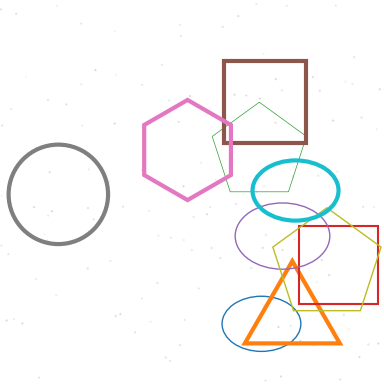[{"shape": "oval", "thickness": 1, "radius": 0.51, "center": [0.679, 0.159]}, {"shape": "triangle", "thickness": 3, "radius": 0.71, "center": [0.759, 0.179]}, {"shape": "pentagon", "thickness": 0.5, "radius": 0.64, "center": [0.674, 0.606]}, {"shape": "square", "thickness": 1.5, "radius": 0.51, "center": [0.879, 0.311]}, {"shape": "oval", "thickness": 1, "radius": 0.61, "center": [0.734, 0.387]}, {"shape": "square", "thickness": 3, "radius": 0.53, "center": [0.687, 0.736]}, {"shape": "hexagon", "thickness": 3, "radius": 0.65, "center": [0.487, 0.61]}, {"shape": "circle", "thickness": 3, "radius": 0.65, "center": [0.152, 0.495]}, {"shape": "pentagon", "thickness": 1, "radius": 0.74, "center": [0.849, 0.313]}, {"shape": "oval", "thickness": 3, "radius": 0.56, "center": [0.768, 0.505]}]